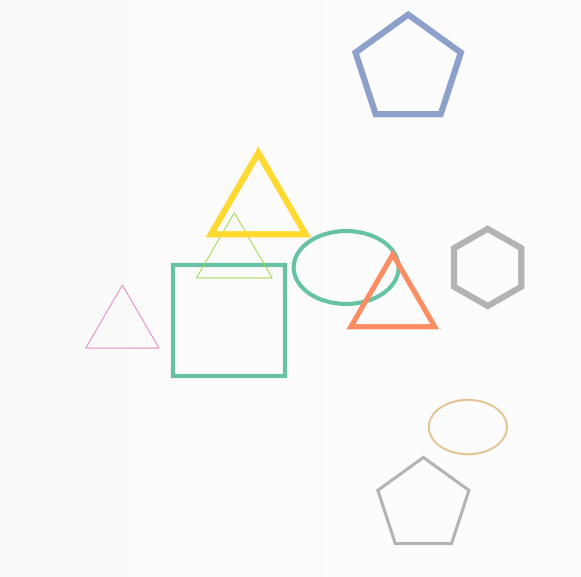[{"shape": "square", "thickness": 2, "radius": 0.48, "center": [0.394, 0.444]}, {"shape": "oval", "thickness": 2, "radius": 0.45, "center": [0.596, 0.536]}, {"shape": "triangle", "thickness": 2.5, "radius": 0.42, "center": [0.676, 0.475]}, {"shape": "pentagon", "thickness": 3, "radius": 0.48, "center": [0.702, 0.879]}, {"shape": "triangle", "thickness": 0.5, "radius": 0.36, "center": [0.211, 0.433]}, {"shape": "triangle", "thickness": 0.5, "radius": 0.38, "center": [0.403, 0.555]}, {"shape": "triangle", "thickness": 3, "radius": 0.47, "center": [0.444, 0.64]}, {"shape": "oval", "thickness": 1, "radius": 0.34, "center": [0.805, 0.26]}, {"shape": "pentagon", "thickness": 1.5, "radius": 0.41, "center": [0.728, 0.125]}, {"shape": "hexagon", "thickness": 3, "radius": 0.33, "center": [0.839, 0.536]}]